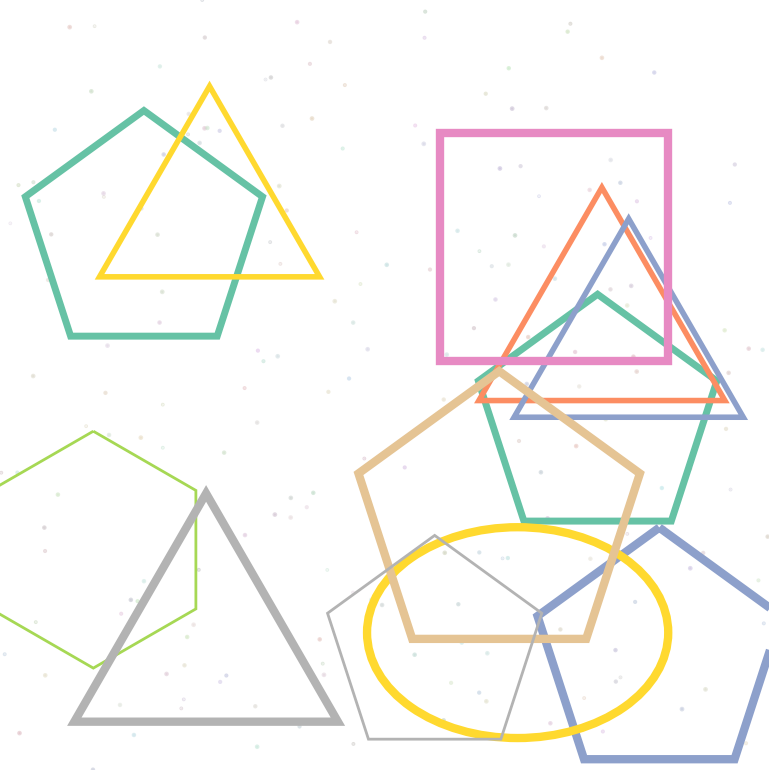[{"shape": "pentagon", "thickness": 2.5, "radius": 0.81, "center": [0.187, 0.694]}, {"shape": "pentagon", "thickness": 2.5, "radius": 0.81, "center": [0.776, 0.455]}, {"shape": "triangle", "thickness": 2, "radius": 0.92, "center": [0.782, 0.572]}, {"shape": "triangle", "thickness": 2, "radius": 0.86, "center": [0.816, 0.544]}, {"shape": "pentagon", "thickness": 3, "radius": 0.83, "center": [0.856, 0.149]}, {"shape": "square", "thickness": 3, "radius": 0.74, "center": [0.72, 0.679]}, {"shape": "hexagon", "thickness": 1, "radius": 0.77, "center": [0.121, 0.286]}, {"shape": "triangle", "thickness": 2, "radius": 0.83, "center": [0.272, 0.723]}, {"shape": "oval", "thickness": 3, "radius": 0.98, "center": [0.672, 0.178]}, {"shape": "pentagon", "thickness": 3, "radius": 0.96, "center": [0.648, 0.326]}, {"shape": "pentagon", "thickness": 1, "radius": 0.73, "center": [0.565, 0.158]}, {"shape": "triangle", "thickness": 3, "radius": 0.99, "center": [0.268, 0.162]}]